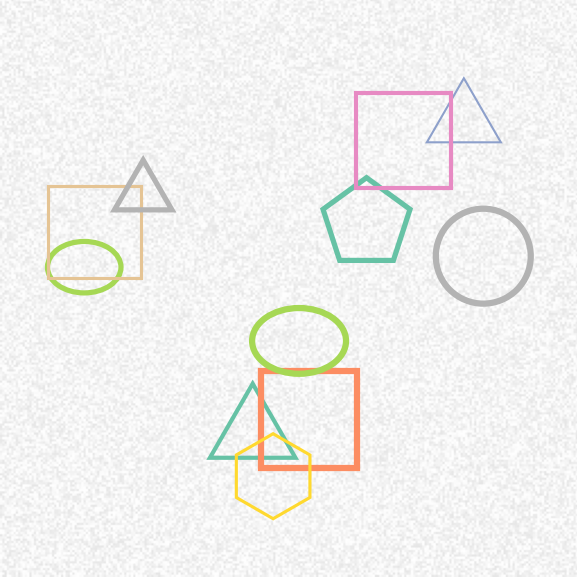[{"shape": "triangle", "thickness": 2, "radius": 0.43, "center": [0.438, 0.249]}, {"shape": "pentagon", "thickness": 2.5, "radius": 0.4, "center": [0.635, 0.612]}, {"shape": "square", "thickness": 3, "radius": 0.42, "center": [0.535, 0.273]}, {"shape": "triangle", "thickness": 1, "radius": 0.37, "center": [0.803, 0.79]}, {"shape": "square", "thickness": 2, "radius": 0.41, "center": [0.698, 0.756]}, {"shape": "oval", "thickness": 2.5, "radius": 0.32, "center": [0.146, 0.536]}, {"shape": "oval", "thickness": 3, "radius": 0.41, "center": [0.518, 0.409]}, {"shape": "hexagon", "thickness": 1.5, "radius": 0.37, "center": [0.473, 0.174]}, {"shape": "square", "thickness": 1.5, "radius": 0.4, "center": [0.164, 0.598]}, {"shape": "circle", "thickness": 3, "radius": 0.41, "center": [0.837, 0.556]}, {"shape": "triangle", "thickness": 2.5, "radius": 0.29, "center": [0.248, 0.664]}]